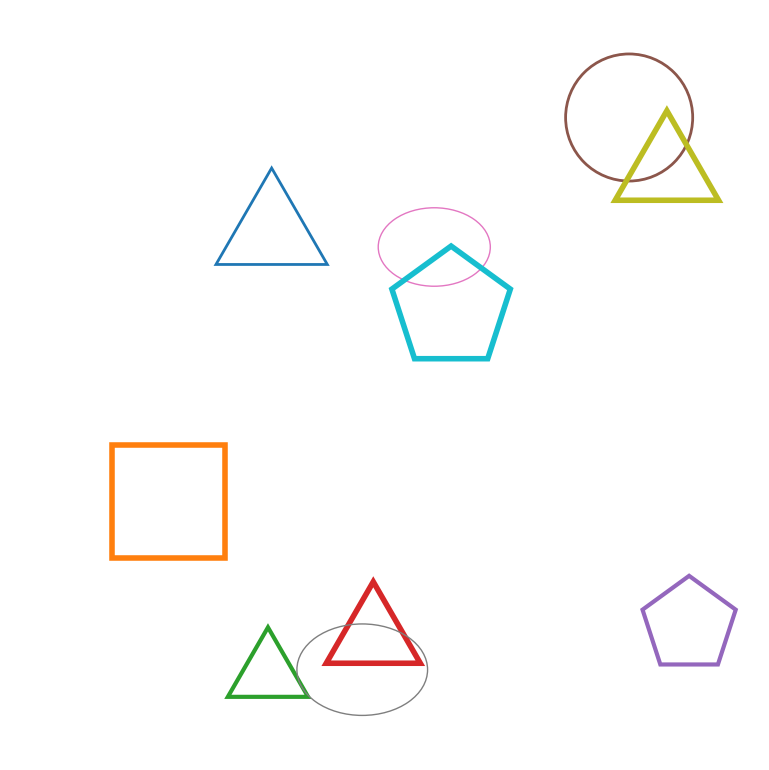[{"shape": "triangle", "thickness": 1, "radius": 0.42, "center": [0.353, 0.698]}, {"shape": "square", "thickness": 2, "radius": 0.37, "center": [0.219, 0.349]}, {"shape": "triangle", "thickness": 1.5, "radius": 0.3, "center": [0.348, 0.125]}, {"shape": "triangle", "thickness": 2, "radius": 0.35, "center": [0.485, 0.174]}, {"shape": "pentagon", "thickness": 1.5, "radius": 0.32, "center": [0.895, 0.189]}, {"shape": "circle", "thickness": 1, "radius": 0.41, "center": [0.817, 0.847]}, {"shape": "oval", "thickness": 0.5, "radius": 0.36, "center": [0.564, 0.679]}, {"shape": "oval", "thickness": 0.5, "radius": 0.42, "center": [0.47, 0.13]}, {"shape": "triangle", "thickness": 2, "radius": 0.39, "center": [0.866, 0.779]}, {"shape": "pentagon", "thickness": 2, "radius": 0.4, "center": [0.586, 0.6]}]